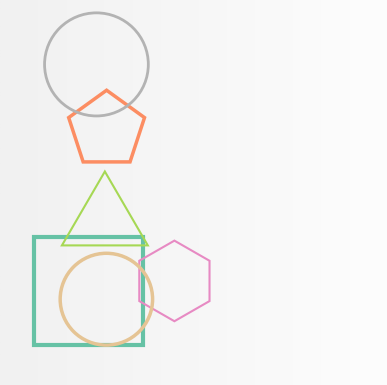[{"shape": "square", "thickness": 3, "radius": 0.71, "center": [0.229, 0.244]}, {"shape": "pentagon", "thickness": 2.5, "radius": 0.51, "center": [0.275, 0.663]}, {"shape": "hexagon", "thickness": 1.5, "radius": 0.52, "center": [0.45, 0.27]}, {"shape": "triangle", "thickness": 1.5, "radius": 0.64, "center": [0.271, 0.427]}, {"shape": "circle", "thickness": 2.5, "radius": 0.6, "center": [0.275, 0.223]}, {"shape": "circle", "thickness": 2, "radius": 0.67, "center": [0.249, 0.833]}]